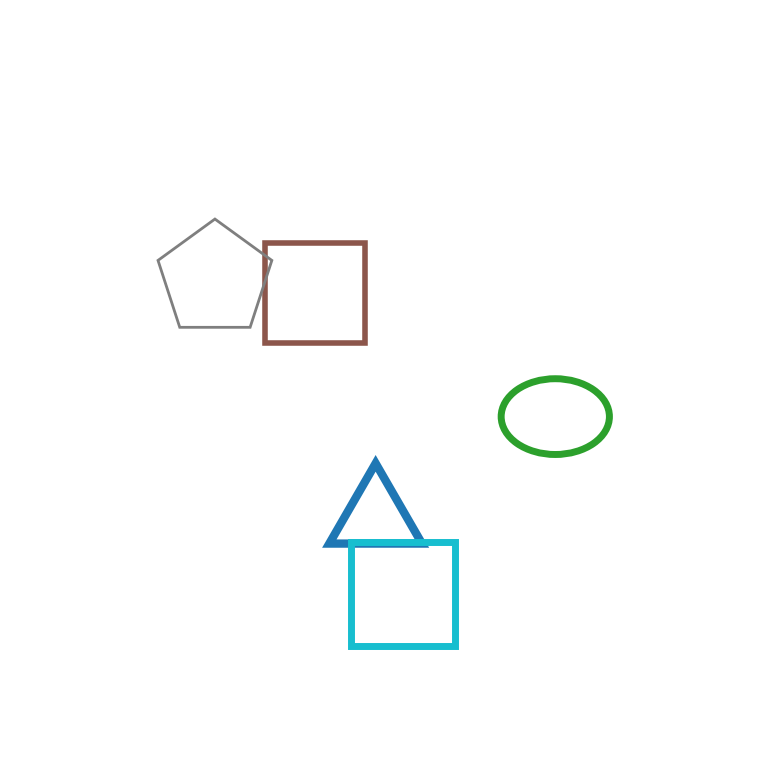[{"shape": "triangle", "thickness": 3, "radius": 0.35, "center": [0.488, 0.329]}, {"shape": "oval", "thickness": 2.5, "radius": 0.35, "center": [0.721, 0.459]}, {"shape": "square", "thickness": 2, "radius": 0.32, "center": [0.409, 0.62]}, {"shape": "pentagon", "thickness": 1, "radius": 0.39, "center": [0.279, 0.638]}, {"shape": "square", "thickness": 2.5, "radius": 0.34, "center": [0.524, 0.229]}]